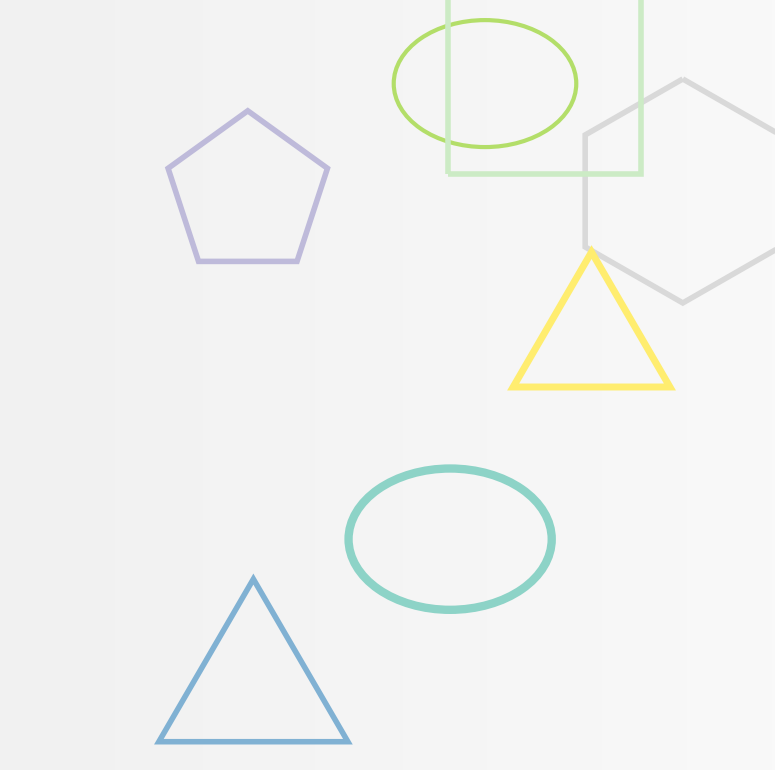[{"shape": "oval", "thickness": 3, "radius": 0.66, "center": [0.581, 0.3]}, {"shape": "pentagon", "thickness": 2, "radius": 0.54, "center": [0.32, 0.748]}, {"shape": "triangle", "thickness": 2, "radius": 0.7, "center": [0.327, 0.107]}, {"shape": "oval", "thickness": 1.5, "radius": 0.59, "center": [0.626, 0.891]}, {"shape": "hexagon", "thickness": 2, "radius": 0.73, "center": [0.881, 0.752]}, {"shape": "square", "thickness": 2, "radius": 0.62, "center": [0.703, 0.899]}, {"shape": "triangle", "thickness": 2.5, "radius": 0.58, "center": [0.763, 0.556]}]